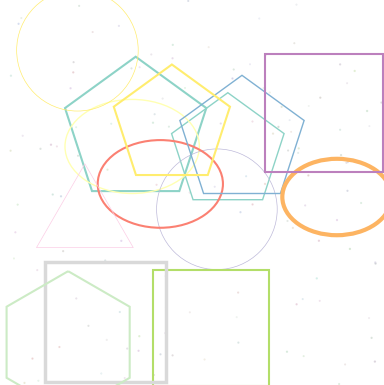[{"shape": "pentagon", "thickness": 1, "radius": 0.77, "center": [0.592, 0.606]}, {"shape": "pentagon", "thickness": 1.5, "radius": 0.96, "center": [0.352, 0.66]}, {"shape": "oval", "thickness": 1, "radius": 0.87, "center": [0.343, 0.62]}, {"shape": "circle", "thickness": 0.5, "radius": 0.78, "center": [0.563, 0.456]}, {"shape": "oval", "thickness": 1.5, "radius": 0.81, "center": [0.416, 0.522]}, {"shape": "pentagon", "thickness": 1, "radius": 0.85, "center": [0.629, 0.635]}, {"shape": "oval", "thickness": 3, "radius": 0.71, "center": [0.875, 0.488]}, {"shape": "square", "thickness": 1.5, "radius": 0.75, "center": [0.547, 0.149]}, {"shape": "triangle", "thickness": 0.5, "radius": 0.73, "center": [0.22, 0.429]}, {"shape": "square", "thickness": 2.5, "radius": 0.78, "center": [0.274, 0.164]}, {"shape": "square", "thickness": 1.5, "radius": 0.77, "center": [0.841, 0.706]}, {"shape": "hexagon", "thickness": 1.5, "radius": 0.92, "center": [0.177, 0.111]}, {"shape": "circle", "thickness": 0.5, "radius": 0.79, "center": [0.201, 0.869]}, {"shape": "pentagon", "thickness": 1.5, "radius": 0.79, "center": [0.446, 0.674]}]